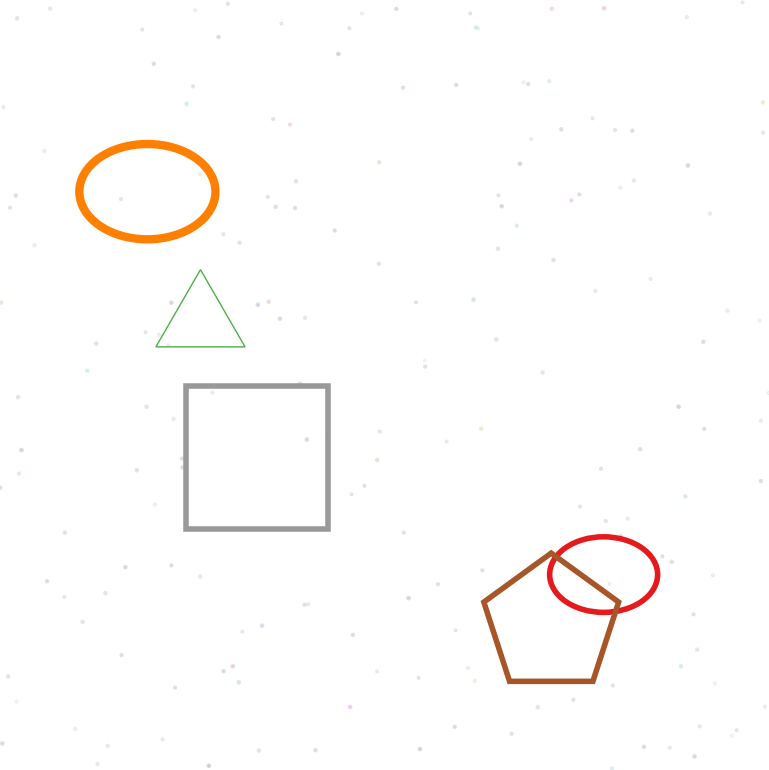[{"shape": "oval", "thickness": 2, "radius": 0.35, "center": [0.784, 0.254]}, {"shape": "triangle", "thickness": 0.5, "radius": 0.33, "center": [0.26, 0.583]}, {"shape": "oval", "thickness": 3, "radius": 0.44, "center": [0.191, 0.751]}, {"shape": "pentagon", "thickness": 2, "radius": 0.46, "center": [0.716, 0.19]}, {"shape": "square", "thickness": 2, "radius": 0.46, "center": [0.334, 0.406]}]